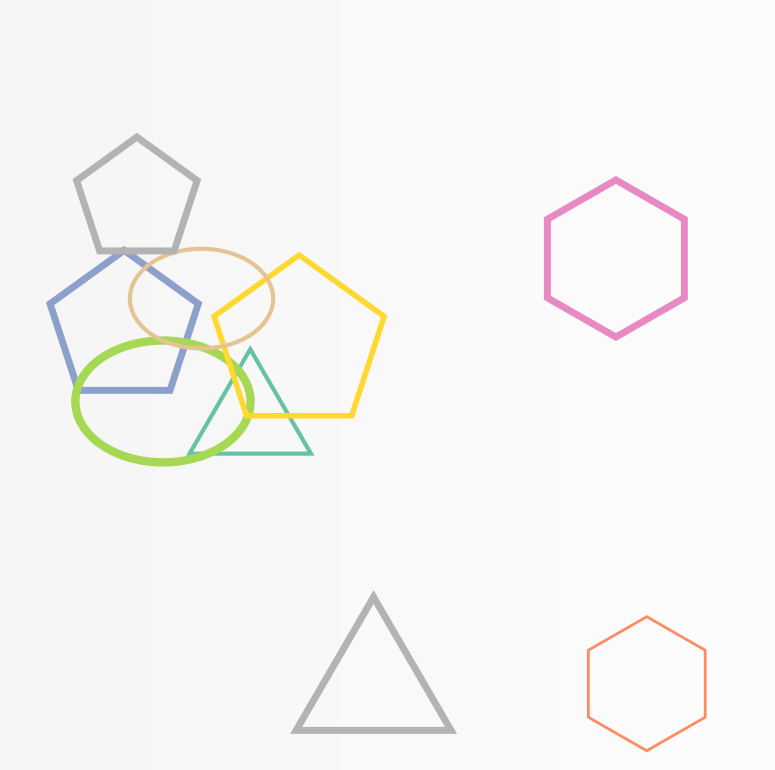[{"shape": "triangle", "thickness": 1.5, "radius": 0.45, "center": [0.323, 0.456]}, {"shape": "hexagon", "thickness": 1, "radius": 0.44, "center": [0.835, 0.112]}, {"shape": "pentagon", "thickness": 2.5, "radius": 0.5, "center": [0.16, 0.574]}, {"shape": "hexagon", "thickness": 2.5, "radius": 0.51, "center": [0.795, 0.664]}, {"shape": "oval", "thickness": 3, "radius": 0.57, "center": [0.21, 0.479]}, {"shape": "pentagon", "thickness": 2, "radius": 0.58, "center": [0.386, 0.553]}, {"shape": "oval", "thickness": 1.5, "radius": 0.46, "center": [0.26, 0.612]}, {"shape": "triangle", "thickness": 2.5, "radius": 0.58, "center": [0.482, 0.109]}, {"shape": "pentagon", "thickness": 2.5, "radius": 0.41, "center": [0.177, 0.74]}]